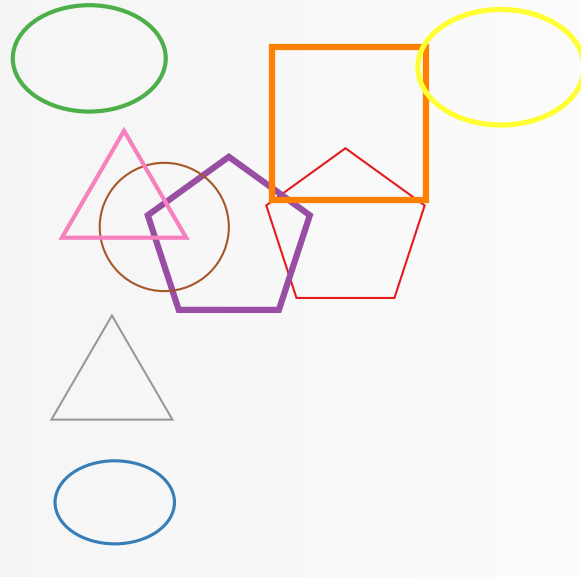[{"shape": "pentagon", "thickness": 1, "radius": 0.72, "center": [0.594, 0.599]}, {"shape": "oval", "thickness": 1.5, "radius": 0.51, "center": [0.197, 0.129]}, {"shape": "oval", "thickness": 2, "radius": 0.66, "center": [0.154, 0.898]}, {"shape": "pentagon", "thickness": 3, "radius": 0.73, "center": [0.394, 0.581]}, {"shape": "square", "thickness": 3, "radius": 0.66, "center": [0.601, 0.786]}, {"shape": "oval", "thickness": 2.5, "radius": 0.71, "center": [0.862, 0.883]}, {"shape": "circle", "thickness": 1, "radius": 0.56, "center": [0.283, 0.606]}, {"shape": "triangle", "thickness": 2, "radius": 0.62, "center": [0.213, 0.649]}, {"shape": "triangle", "thickness": 1, "radius": 0.6, "center": [0.193, 0.333]}]